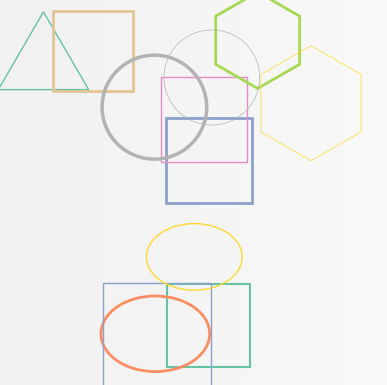[{"shape": "square", "thickness": 1.5, "radius": 0.53, "center": [0.539, 0.155]}, {"shape": "triangle", "thickness": 1, "radius": 0.67, "center": [0.112, 0.835]}, {"shape": "oval", "thickness": 2, "radius": 0.7, "center": [0.401, 0.133]}, {"shape": "square", "thickness": 2, "radius": 0.55, "center": [0.539, 0.584]}, {"shape": "square", "thickness": 1, "radius": 0.7, "center": [0.404, 0.126]}, {"shape": "square", "thickness": 1, "radius": 0.55, "center": [0.526, 0.69]}, {"shape": "hexagon", "thickness": 2, "radius": 0.63, "center": [0.665, 0.895]}, {"shape": "oval", "thickness": 1, "radius": 0.62, "center": [0.501, 0.333]}, {"shape": "hexagon", "thickness": 0.5, "radius": 0.75, "center": [0.803, 0.732]}, {"shape": "square", "thickness": 2, "radius": 0.52, "center": [0.24, 0.867]}, {"shape": "circle", "thickness": 2.5, "radius": 0.68, "center": [0.398, 0.722]}, {"shape": "circle", "thickness": 0.5, "radius": 0.62, "center": [0.547, 0.799]}]